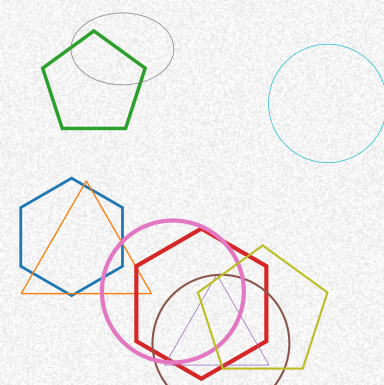[{"shape": "hexagon", "thickness": 2, "radius": 0.76, "center": [0.186, 0.385]}, {"shape": "triangle", "thickness": 1, "radius": 0.98, "center": [0.224, 0.335]}, {"shape": "pentagon", "thickness": 2.5, "radius": 0.7, "center": [0.244, 0.78]}, {"shape": "hexagon", "thickness": 3, "radius": 0.97, "center": [0.523, 0.211]}, {"shape": "triangle", "thickness": 0.5, "radius": 0.78, "center": [0.563, 0.13]}, {"shape": "circle", "thickness": 1.5, "radius": 0.89, "center": [0.574, 0.109]}, {"shape": "circle", "thickness": 3, "radius": 0.92, "center": [0.449, 0.243]}, {"shape": "oval", "thickness": 0.5, "radius": 0.67, "center": [0.318, 0.873]}, {"shape": "pentagon", "thickness": 1.5, "radius": 0.88, "center": [0.682, 0.186]}, {"shape": "circle", "thickness": 0.5, "radius": 0.77, "center": [0.851, 0.731]}]